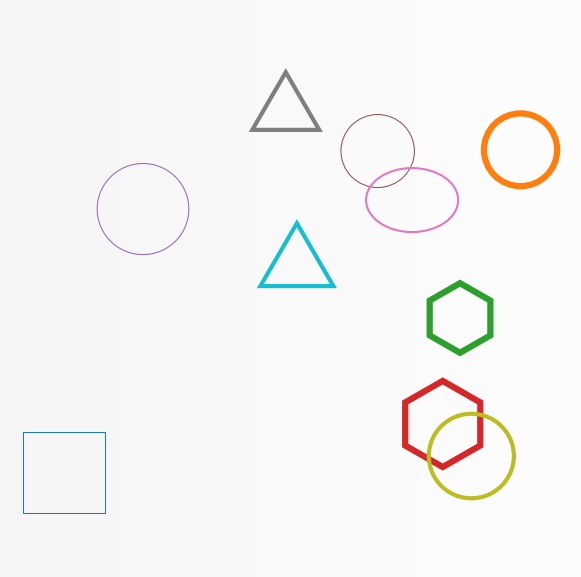[{"shape": "square", "thickness": 0.5, "radius": 0.35, "center": [0.11, 0.181]}, {"shape": "circle", "thickness": 3, "radius": 0.31, "center": [0.896, 0.74]}, {"shape": "hexagon", "thickness": 3, "radius": 0.3, "center": [0.791, 0.448]}, {"shape": "hexagon", "thickness": 3, "radius": 0.37, "center": [0.762, 0.265]}, {"shape": "circle", "thickness": 0.5, "radius": 0.39, "center": [0.246, 0.637]}, {"shape": "circle", "thickness": 0.5, "radius": 0.32, "center": [0.65, 0.738]}, {"shape": "oval", "thickness": 1, "radius": 0.4, "center": [0.709, 0.653]}, {"shape": "triangle", "thickness": 2, "radius": 0.33, "center": [0.492, 0.808]}, {"shape": "circle", "thickness": 2, "radius": 0.37, "center": [0.811, 0.209]}, {"shape": "triangle", "thickness": 2, "radius": 0.36, "center": [0.511, 0.54]}]